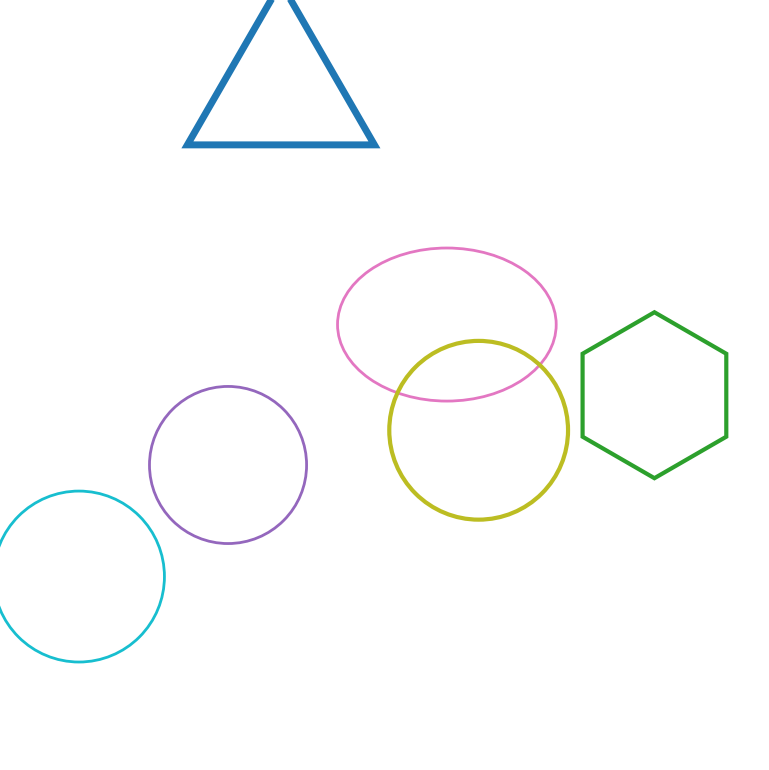[{"shape": "triangle", "thickness": 2.5, "radius": 0.7, "center": [0.365, 0.882]}, {"shape": "hexagon", "thickness": 1.5, "radius": 0.54, "center": [0.85, 0.487]}, {"shape": "circle", "thickness": 1, "radius": 0.51, "center": [0.296, 0.396]}, {"shape": "oval", "thickness": 1, "radius": 0.71, "center": [0.58, 0.579]}, {"shape": "circle", "thickness": 1.5, "radius": 0.58, "center": [0.622, 0.441]}, {"shape": "circle", "thickness": 1, "radius": 0.56, "center": [0.103, 0.251]}]